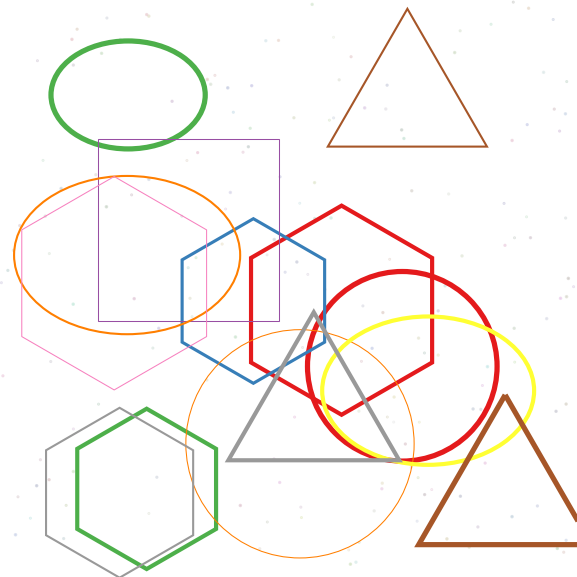[{"shape": "circle", "thickness": 2.5, "radius": 0.82, "center": [0.697, 0.365]}, {"shape": "hexagon", "thickness": 2, "radius": 0.91, "center": [0.591, 0.462]}, {"shape": "hexagon", "thickness": 1.5, "radius": 0.71, "center": [0.439, 0.478]}, {"shape": "hexagon", "thickness": 2, "radius": 0.69, "center": [0.254, 0.153]}, {"shape": "oval", "thickness": 2.5, "radius": 0.67, "center": [0.222, 0.835]}, {"shape": "square", "thickness": 0.5, "radius": 0.79, "center": [0.327, 0.601]}, {"shape": "circle", "thickness": 0.5, "radius": 0.99, "center": [0.519, 0.231]}, {"shape": "oval", "thickness": 1, "radius": 0.98, "center": [0.22, 0.557]}, {"shape": "oval", "thickness": 2, "radius": 0.92, "center": [0.741, 0.323]}, {"shape": "triangle", "thickness": 1, "radius": 0.8, "center": [0.705, 0.825]}, {"shape": "triangle", "thickness": 2.5, "radius": 0.86, "center": [0.875, 0.142]}, {"shape": "hexagon", "thickness": 0.5, "radius": 0.92, "center": [0.198, 0.509]}, {"shape": "hexagon", "thickness": 1, "radius": 0.74, "center": [0.207, 0.146]}, {"shape": "triangle", "thickness": 2, "radius": 0.85, "center": [0.543, 0.288]}]